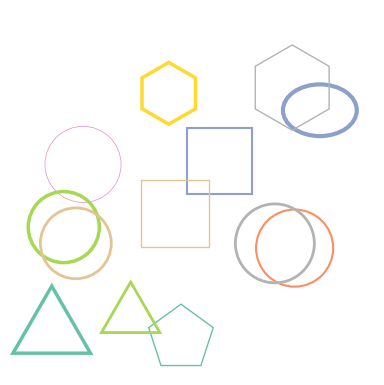[{"shape": "triangle", "thickness": 2.5, "radius": 0.58, "center": [0.134, 0.141]}, {"shape": "pentagon", "thickness": 1, "radius": 0.44, "center": [0.47, 0.122]}, {"shape": "circle", "thickness": 1.5, "radius": 0.5, "center": [0.765, 0.356]}, {"shape": "oval", "thickness": 3, "radius": 0.48, "center": [0.831, 0.714]}, {"shape": "square", "thickness": 1.5, "radius": 0.42, "center": [0.57, 0.582]}, {"shape": "circle", "thickness": 0.5, "radius": 0.49, "center": [0.216, 0.573]}, {"shape": "triangle", "thickness": 2, "radius": 0.44, "center": [0.339, 0.18]}, {"shape": "circle", "thickness": 2.5, "radius": 0.46, "center": [0.166, 0.41]}, {"shape": "hexagon", "thickness": 2.5, "radius": 0.4, "center": [0.438, 0.758]}, {"shape": "square", "thickness": 1, "radius": 0.44, "center": [0.455, 0.445]}, {"shape": "circle", "thickness": 2, "radius": 0.46, "center": [0.197, 0.368]}, {"shape": "circle", "thickness": 2, "radius": 0.51, "center": [0.714, 0.368]}, {"shape": "hexagon", "thickness": 1, "radius": 0.55, "center": [0.759, 0.772]}]